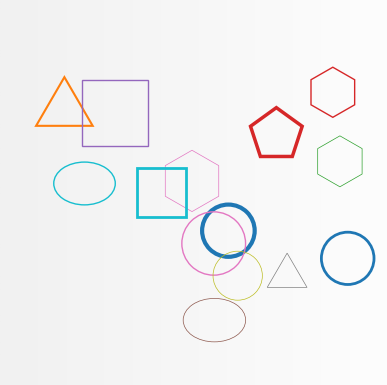[{"shape": "circle", "thickness": 3, "radius": 0.34, "center": [0.589, 0.401]}, {"shape": "circle", "thickness": 2, "radius": 0.34, "center": [0.897, 0.329]}, {"shape": "triangle", "thickness": 1.5, "radius": 0.42, "center": [0.166, 0.715]}, {"shape": "hexagon", "thickness": 0.5, "radius": 0.33, "center": [0.877, 0.581]}, {"shape": "hexagon", "thickness": 1, "radius": 0.33, "center": [0.859, 0.76]}, {"shape": "pentagon", "thickness": 2.5, "radius": 0.35, "center": [0.713, 0.65]}, {"shape": "square", "thickness": 1, "radius": 0.43, "center": [0.298, 0.707]}, {"shape": "oval", "thickness": 0.5, "radius": 0.4, "center": [0.553, 0.168]}, {"shape": "circle", "thickness": 1, "radius": 0.41, "center": [0.551, 0.368]}, {"shape": "hexagon", "thickness": 0.5, "radius": 0.4, "center": [0.496, 0.53]}, {"shape": "triangle", "thickness": 0.5, "radius": 0.3, "center": [0.741, 0.283]}, {"shape": "circle", "thickness": 0.5, "radius": 0.32, "center": [0.613, 0.284]}, {"shape": "square", "thickness": 2, "radius": 0.32, "center": [0.417, 0.501]}, {"shape": "oval", "thickness": 1, "radius": 0.4, "center": [0.218, 0.523]}]